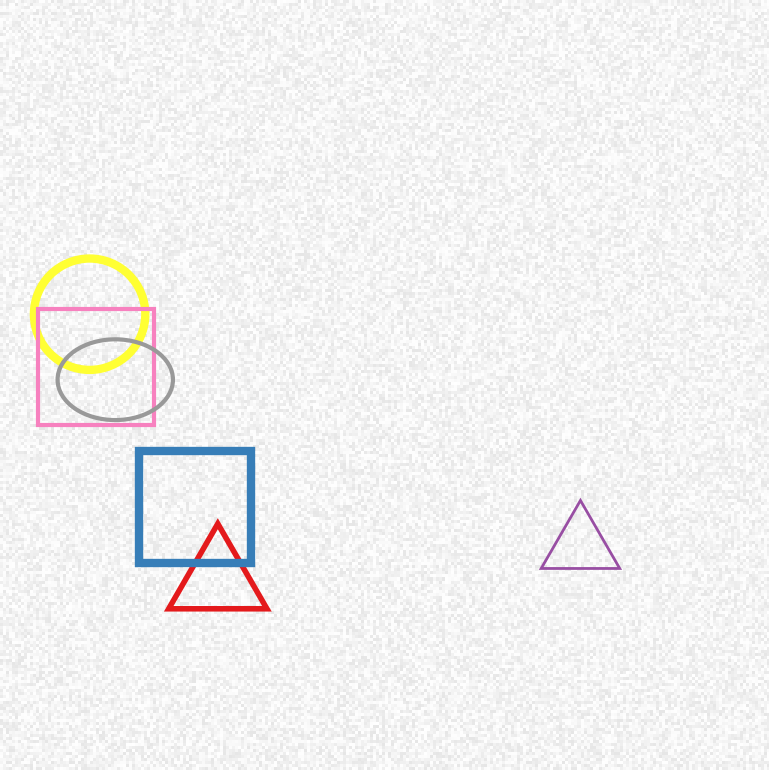[{"shape": "triangle", "thickness": 2, "radius": 0.37, "center": [0.283, 0.246]}, {"shape": "square", "thickness": 3, "radius": 0.36, "center": [0.254, 0.341]}, {"shape": "triangle", "thickness": 1, "radius": 0.29, "center": [0.754, 0.291]}, {"shape": "circle", "thickness": 3, "radius": 0.36, "center": [0.116, 0.592]}, {"shape": "square", "thickness": 1.5, "radius": 0.38, "center": [0.125, 0.523]}, {"shape": "oval", "thickness": 1.5, "radius": 0.37, "center": [0.15, 0.507]}]